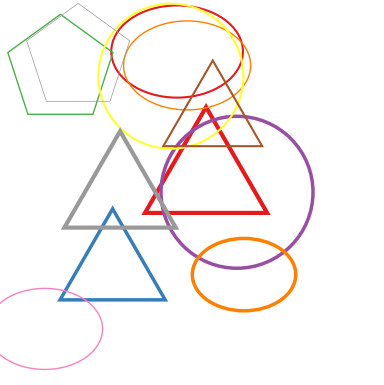[{"shape": "triangle", "thickness": 3, "radius": 0.92, "center": [0.535, 0.539]}, {"shape": "oval", "thickness": 1.5, "radius": 0.86, "center": [0.46, 0.866]}, {"shape": "triangle", "thickness": 2.5, "radius": 0.79, "center": [0.293, 0.3]}, {"shape": "pentagon", "thickness": 1, "radius": 0.72, "center": [0.157, 0.819]}, {"shape": "circle", "thickness": 2.5, "radius": 0.99, "center": [0.616, 0.501]}, {"shape": "oval", "thickness": 2.5, "radius": 0.67, "center": [0.634, 0.287]}, {"shape": "oval", "thickness": 1, "radius": 0.83, "center": [0.486, 0.83]}, {"shape": "circle", "thickness": 1.5, "radius": 0.94, "center": [0.444, 0.802]}, {"shape": "triangle", "thickness": 1.5, "radius": 0.74, "center": [0.553, 0.695]}, {"shape": "oval", "thickness": 1, "radius": 0.75, "center": [0.116, 0.146]}, {"shape": "pentagon", "thickness": 0.5, "radius": 0.7, "center": [0.203, 0.851]}, {"shape": "triangle", "thickness": 3, "radius": 0.83, "center": [0.312, 0.492]}]